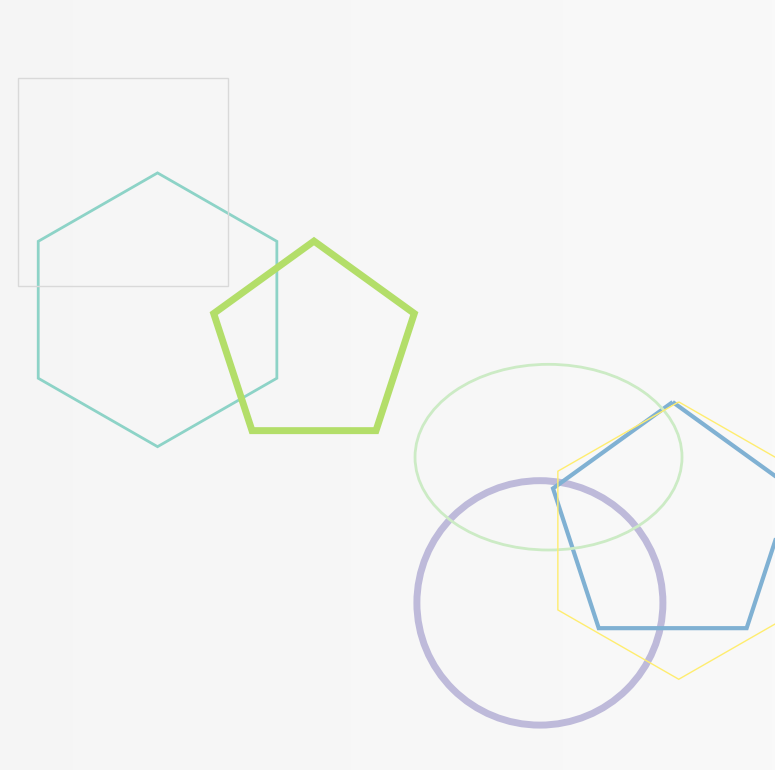[{"shape": "hexagon", "thickness": 1, "radius": 0.89, "center": [0.203, 0.598]}, {"shape": "circle", "thickness": 2.5, "radius": 0.79, "center": [0.697, 0.217]}, {"shape": "pentagon", "thickness": 1.5, "radius": 0.81, "center": [0.868, 0.316]}, {"shape": "pentagon", "thickness": 2.5, "radius": 0.68, "center": [0.405, 0.551]}, {"shape": "square", "thickness": 0.5, "radius": 0.68, "center": [0.159, 0.764]}, {"shape": "oval", "thickness": 1, "radius": 0.86, "center": [0.708, 0.406]}, {"shape": "hexagon", "thickness": 0.5, "radius": 0.9, "center": [0.876, 0.298]}]